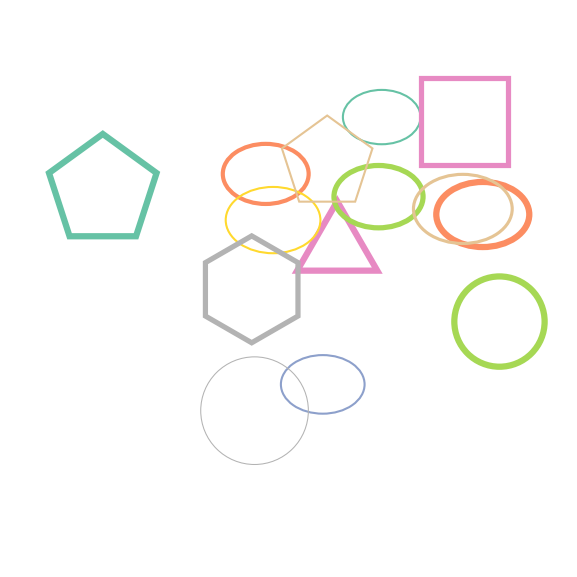[{"shape": "pentagon", "thickness": 3, "radius": 0.49, "center": [0.178, 0.669]}, {"shape": "oval", "thickness": 1, "radius": 0.34, "center": [0.661, 0.796]}, {"shape": "oval", "thickness": 2, "radius": 0.37, "center": [0.46, 0.698]}, {"shape": "oval", "thickness": 3, "radius": 0.4, "center": [0.836, 0.628]}, {"shape": "oval", "thickness": 1, "radius": 0.36, "center": [0.559, 0.334]}, {"shape": "triangle", "thickness": 3, "radius": 0.4, "center": [0.584, 0.57]}, {"shape": "square", "thickness": 2.5, "radius": 0.38, "center": [0.804, 0.789]}, {"shape": "circle", "thickness": 3, "radius": 0.39, "center": [0.865, 0.442]}, {"shape": "oval", "thickness": 2.5, "radius": 0.39, "center": [0.655, 0.659]}, {"shape": "oval", "thickness": 1, "radius": 0.41, "center": [0.473, 0.618]}, {"shape": "pentagon", "thickness": 1, "radius": 0.41, "center": [0.567, 0.717]}, {"shape": "oval", "thickness": 1.5, "radius": 0.43, "center": [0.801, 0.637]}, {"shape": "hexagon", "thickness": 2.5, "radius": 0.46, "center": [0.436, 0.498]}, {"shape": "circle", "thickness": 0.5, "radius": 0.47, "center": [0.441, 0.288]}]